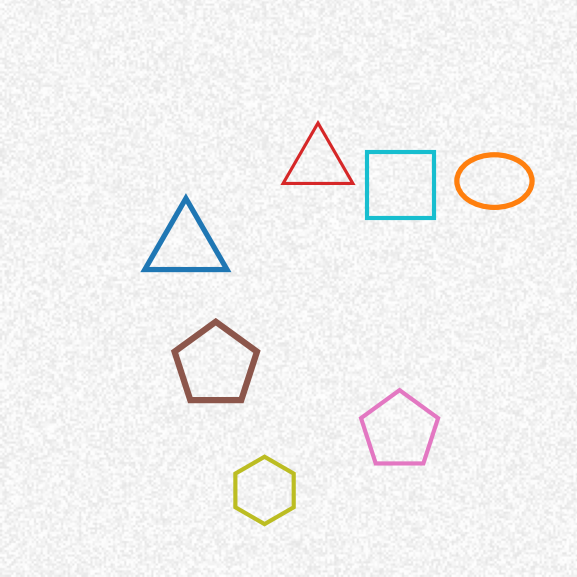[{"shape": "triangle", "thickness": 2.5, "radius": 0.41, "center": [0.322, 0.573]}, {"shape": "oval", "thickness": 2.5, "radius": 0.33, "center": [0.856, 0.686]}, {"shape": "triangle", "thickness": 1.5, "radius": 0.35, "center": [0.551, 0.716]}, {"shape": "pentagon", "thickness": 3, "radius": 0.38, "center": [0.374, 0.367]}, {"shape": "pentagon", "thickness": 2, "radius": 0.35, "center": [0.692, 0.253]}, {"shape": "hexagon", "thickness": 2, "radius": 0.29, "center": [0.458, 0.15]}, {"shape": "square", "thickness": 2, "radius": 0.29, "center": [0.693, 0.679]}]